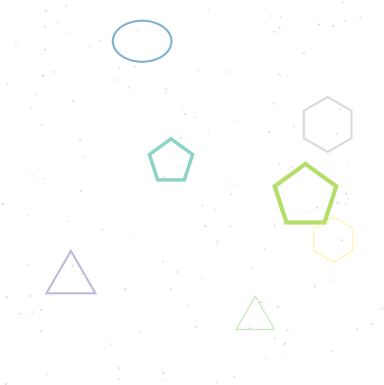[{"shape": "pentagon", "thickness": 2.5, "radius": 0.29, "center": [0.444, 0.58]}, {"shape": "triangle", "thickness": 1.5, "radius": 0.37, "center": [0.184, 0.275]}, {"shape": "oval", "thickness": 1.5, "radius": 0.38, "center": [0.369, 0.893]}, {"shape": "pentagon", "thickness": 3, "radius": 0.42, "center": [0.793, 0.49]}, {"shape": "hexagon", "thickness": 1.5, "radius": 0.36, "center": [0.851, 0.677]}, {"shape": "triangle", "thickness": 1, "radius": 0.29, "center": [0.663, 0.173]}, {"shape": "hexagon", "thickness": 0.5, "radius": 0.29, "center": [0.866, 0.378]}]